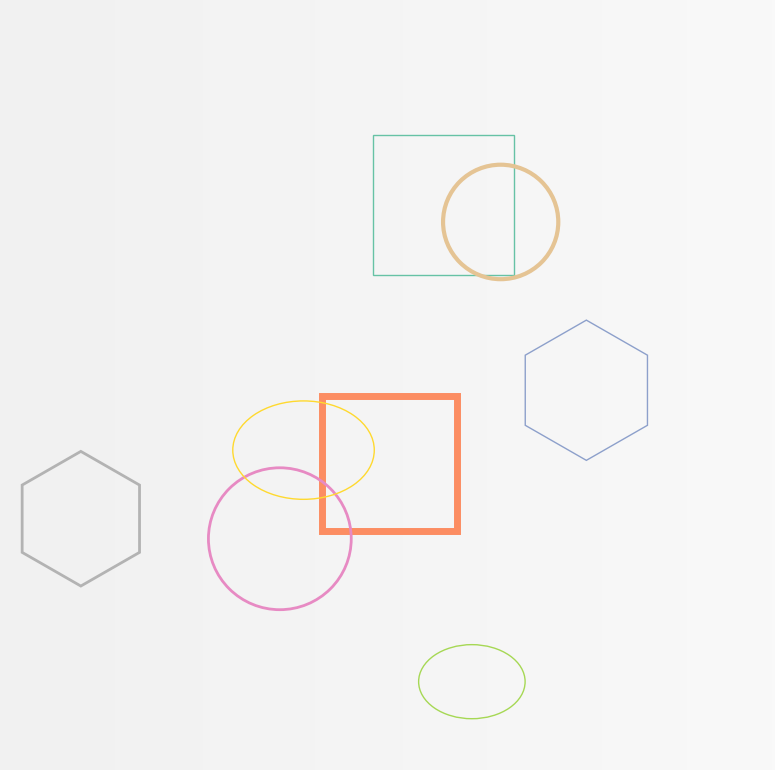[{"shape": "square", "thickness": 0.5, "radius": 0.46, "center": [0.572, 0.734]}, {"shape": "square", "thickness": 2.5, "radius": 0.44, "center": [0.502, 0.398]}, {"shape": "hexagon", "thickness": 0.5, "radius": 0.46, "center": [0.757, 0.493]}, {"shape": "circle", "thickness": 1, "radius": 0.46, "center": [0.361, 0.3]}, {"shape": "oval", "thickness": 0.5, "radius": 0.34, "center": [0.609, 0.115]}, {"shape": "oval", "thickness": 0.5, "radius": 0.46, "center": [0.392, 0.415]}, {"shape": "circle", "thickness": 1.5, "radius": 0.37, "center": [0.646, 0.712]}, {"shape": "hexagon", "thickness": 1, "radius": 0.44, "center": [0.104, 0.326]}]